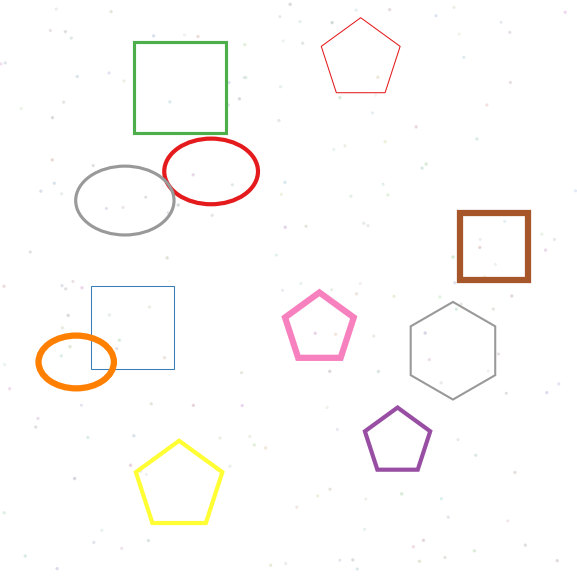[{"shape": "oval", "thickness": 2, "radius": 0.41, "center": [0.366, 0.702]}, {"shape": "pentagon", "thickness": 0.5, "radius": 0.36, "center": [0.625, 0.897]}, {"shape": "square", "thickness": 0.5, "radius": 0.36, "center": [0.229, 0.432]}, {"shape": "square", "thickness": 1.5, "radius": 0.39, "center": [0.312, 0.848]}, {"shape": "pentagon", "thickness": 2, "radius": 0.3, "center": [0.688, 0.234]}, {"shape": "oval", "thickness": 3, "radius": 0.33, "center": [0.132, 0.372]}, {"shape": "pentagon", "thickness": 2, "radius": 0.39, "center": [0.31, 0.157]}, {"shape": "square", "thickness": 3, "radius": 0.29, "center": [0.855, 0.572]}, {"shape": "pentagon", "thickness": 3, "radius": 0.31, "center": [0.553, 0.43]}, {"shape": "oval", "thickness": 1.5, "radius": 0.43, "center": [0.216, 0.652]}, {"shape": "hexagon", "thickness": 1, "radius": 0.42, "center": [0.784, 0.392]}]